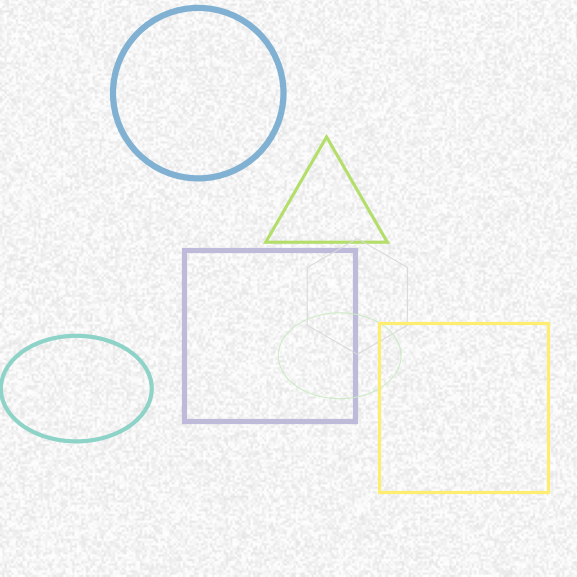[{"shape": "oval", "thickness": 2, "radius": 0.65, "center": [0.132, 0.326]}, {"shape": "square", "thickness": 2.5, "radius": 0.74, "center": [0.467, 0.419]}, {"shape": "circle", "thickness": 3, "radius": 0.74, "center": [0.343, 0.838]}, {"shape": "triangle", "thickness": 1.5, "radius": 0.61, "center": [0.565, 0.64]}, {"shape": "hexagon", "thickness": 0.5, "radius": 0.5, "center": [0.619, 0.486]}, {"shape": "oval", "thickness": 0.5, "radius": 0.53, "center": [0.588, 0.383]}, {"shape": "square", "thickness": 1.5, "radius": 0.73, "center": [0.802, 0.293]}]